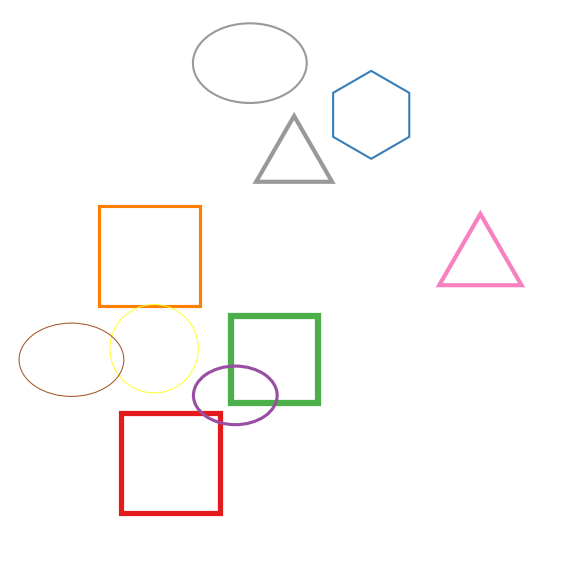[{"shape": "square", "thickness": 2.5, "radius": 0.43, "center": [0.296, 0.197]}, {"shape": "hexagon", "thickness": 1, "radius": 0.38, "center": [0.643, 0.8]}, {"shape": "square", "thickness": 3, "radius": 0.38, "center": [0.476, 0.376]}, {"shape": "oval", "thickness": 1.5, "radius": 0.36, "center": [0.407, 0.314]}, {"shape": "square", "thickness": 1.5, "radius": 0.44, "center": [0.258, 0.556]}, {"shape": "circle", "thickness": 0.5, "radius": 0.38, "center": [0.267, 0.395]}, {"shape": "oval", "thickness": 0.5, "radius": 0.45, "center": [0.124, 0.376]}, {"shape": "triangle", "thickness": 2, "radius": 0.41, "center": [0.832, 0.546]}, {"shape": "oval", "thickness": 1, "radius": 0.49, "center": [0.433, 0.89]}, {"shape": "triangle", "thickness": 2, "radius": 0.38, "center": [0.509, 0.722]}]